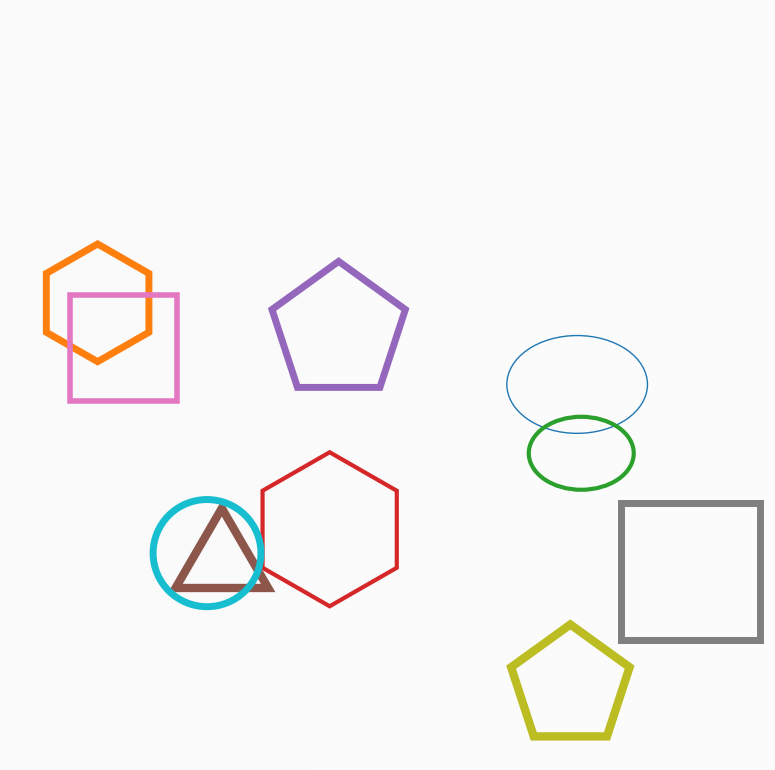[{"shape": "oval", "thickness": 0.5, "radius": 0.45, "center": [0.745, 0.501]}, {"shape": "hexagon", "thickness": 2.5, "radius": 0.38, "center": [0.126, 0.607]}, {"shape": "oval", "thickness": 1.5, "radius": 0.34, "center": [0.75, 0.411]}, {"shape": "hexagon", "thickness": 1.5, "radius": 0.5, "center": [0.425, 0.313]}, {"shape": "pentagon", "thickness": 2.5, "radius": 0.45, "center": [0.437, 0.57]}, {"shape": "triangle", "thickness": 3, "radius": 0.35, "center": [0.286, 0.271]}, {"shape": "square", "thickness": 2, "radius": 0.34, "center": [0.16, 0.548]}, {"shape": "square", "thickness": 2.5, "radius": 0.45, "center": [0.891, 0.258]}, {"shape": "pentagon", "thickness": 3, "radius": 0.4, "center": [0.736, 0.109]}, {"shape": "circle", "thickness": 2.5, "radius": 0.35, "center": [0.267, 0.282]}]